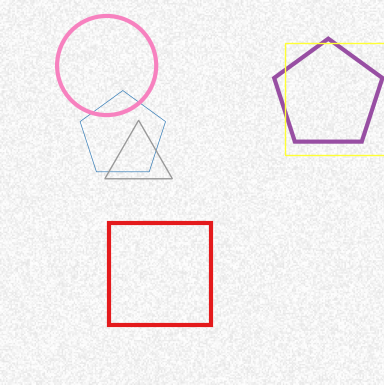[{"shape": "square", "thickness": 3, "radius": 0.66, "center": [0.415, 0.288]}, {"shape": "pentagon", "thickness": 0.5, "radius": 0.58, "center": [0.319, 0.648]}, {"shape": "pentagon", "thickness": 3, "radius": 0.74, "center": [0.853, 0.752]}, {"shape": "square", "thickness": 1, "radius": 0.73, "center": [0.885, 0.744]}, {"shape": "circle", "thickness": 3, "radius": 0.64, "center": [0.277, 0.83]}, {"shape": "triangle", "thickness": 1, "radius": 0.51, "center": [0.36, 0.586]}]